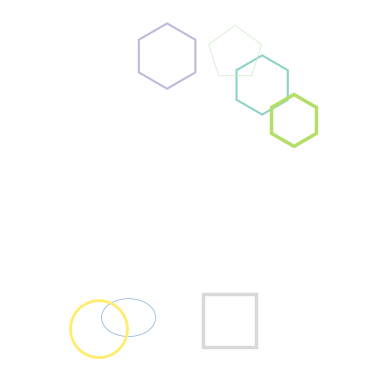[{"shape": "hexagon", "thickness": 1.5, "radius": 0.38, "center": [0.681, 0.779]}, {"shape": "hexagon", "thickness": 1.5, "radius": 0.42, "center": [0.434, 0.854]}, {"shape": "oval", "thickness": 0.5, "radius": 0.35, "center": [0.334, 0.175]}, {"shape": "hexagon", "thickness": 2.5, "radius": 0.34, "center": [0.764, 0.687]}, {"shape": "square", "thickness": 2.5, "radius": 0.35, "center": [0.595, 0.168]}, {"shape": "pentagon", "thickness": 0.5, "radius": 0.36, "center": [0.611, 0.862]}, {"shape": "circle", "thickness": 2, "radius": 0.37, "center": [0.257, 0.145]}]